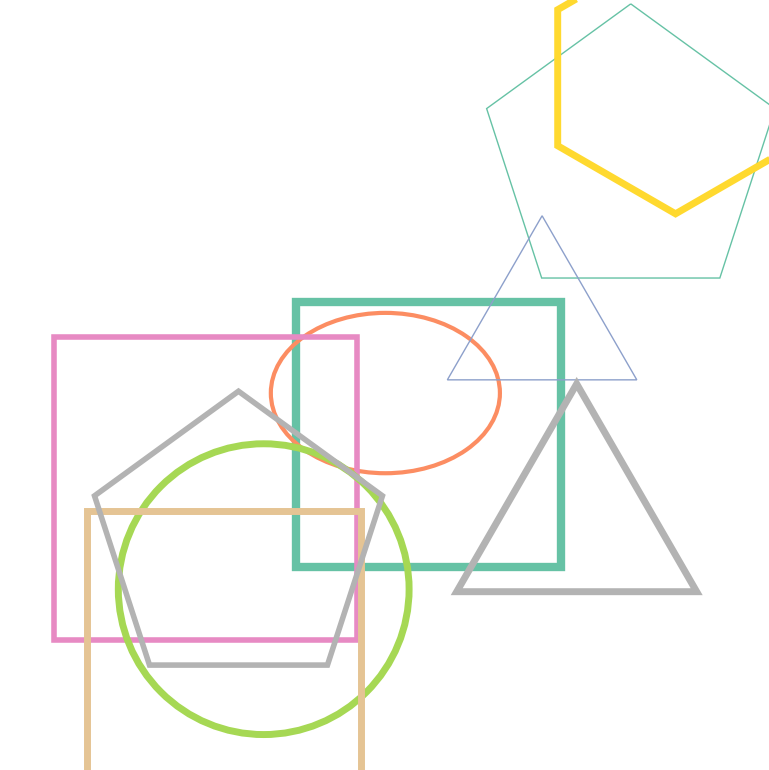[{"shape": "square", "thickness": 3, "radius": 0.86, "center": [0.557, 0.436]}, {"shape": "pentagon", "thickness": 0.5, "radius": 0.98, "center": [0.819, 0.798]}, {"shape": "oval", "thickness": 1.5, "radius": 0.74, "center": [0.5, 0.49]}, {"shape": "triangle", "thickness": 0.5, "radius": 0.71, "center": [0.704, 0.578]}, {"shape": "square", "thickness": 2, "radius": 0.98, "center": [0.267, 0.365]}, {"shape": "circle", "thickness": 2.5, "radius": 0.94, "center": [0.342, 0.235]}, {"shape": "hexagon", "thickness": 2.5, "radius": 0.88, "center": [0.877, 0.899]}, {"shape": "square", "thickness": 2.5, "radius": 0.89, "center": [0.291, 0.158]}, {"shape": "triangle", "thickness": 2.5, "radius": 0.9, "center": [0.749, 0.322]}, {"shape": "pentagon", "thickness": 2, "radius": 0.98, "center": [0.31, 0.295]}]